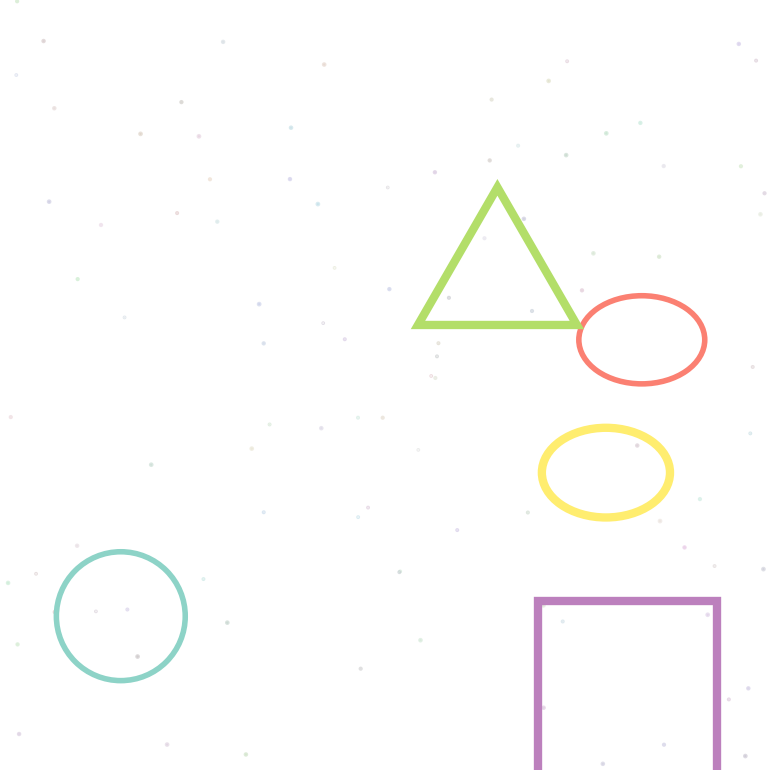[{"shape": "circle", "thickness": 2, "radius": 0.42, "center": [0.157, 0.2]}, {"shape": "oval", "thickness": 2, "radius": 0.41, "center": [0.833, 0.559]}, {"shape": "triangle", "thickness": 3, "radius": 0.6, "center": [0.646, 0.638]}, {"shape": "square", "thickness": 3, "radius": 0.58, "center": [0.815, 0.103]}, {"shape": "oval", "thickness": 3, "radius": 0.42, "center": [0.787, 0.386]}]